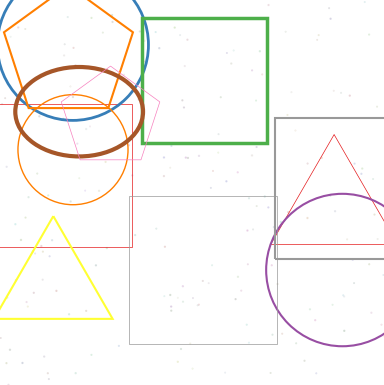[{"shape": "triangle", "thickness": 0.5, "radius": 0.95, "center": [0.868, 0.46]}, {"shape": "square", "thickness": 0.5, "radius": 0.93, "center": [0.157, 0.544]}, {"shape": "circle", "thickness": 2, "radius": 0.98, "center": [0.189, 0.883]}, {"shape": "square", "thickness": 2.5, "radius": 0.81, "center": [0.53, 0.791]}, {"shape": "circle", "thickness": 1.5, "radius": 0.99, "center": [0.889, 0.299]}, {"shape": "circle", "thickness": 1, "radius": 0.71, "center": [0.19, 0.611]}, {"shape": "pentagon", "thickness": 1.5, "radius": 0.88, "center": [0.178, 0.862]}, {"shape": "triangle", "thickness": 1.5, "radius": 0.89, "center": [0.138, 0.261]}, {"shape": "oval", "thickness": 3, "radius": 0.83, "center": [0.206, 0.71]}, {"shape": "pentagon", "thickness": 0.5, "radius": 0.67, "center": [0.287, 0.694]}, {"shape": "square", "thickness": 0.5, "radius": 0.96, "center": [0.527, 0.299]}, {"shape": "square", "thickness": 1.5, "radius": 0.91, "center": [0.897, 0.51]}]